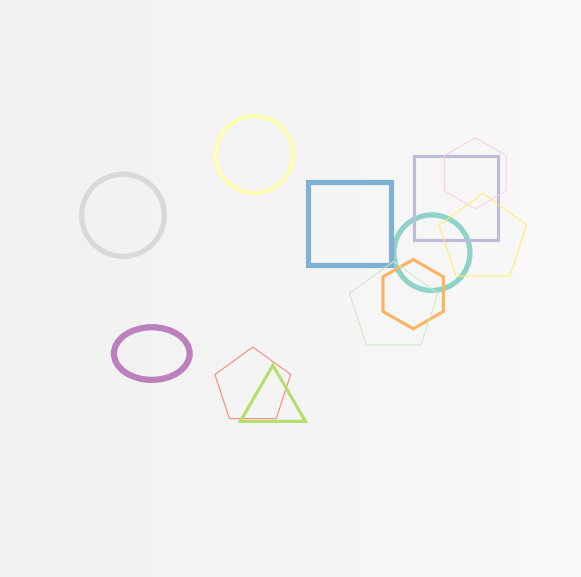[{"shape": "circle", "thickness": 2.5, "radius": 0.33, "center": [0.743, 0.562]}, {"shape": "circle", "thickness": 2, "radius": 0.33, "center": [0.438, 0.732]}, {"shape": "square", "thickness": 1.5, "radius": 0.36, "center": [0.784, 0.657]}, {"shape": "pentagon", "thickness": 0.5, "radius": 0.34, "center": [0.435, 0.33]}, {"shape": "square", "thickness": 2.5, "radius": 0.36, "center": [0.601, 0.612]}, {"shape": "hexagon", "thickness": 1.5, "radius": 0.3, "center": [0.711, 0.49]}, {"shape": "triangle", "thickness": 1.5, "radius": 0.32, "center": [0.469, 0.302]}, {"shape": "hexagon", "thickness": 0.5, "radius": 0.31, "center": [0.818, 0.699]}, {"shape": "circle", "thickness": 2.5, "radius": 0.36, "center": [0.212, 0.626]}, {"shape": "oval", "thickness": 3, "radius": 0.33, "center": [0.261, 0.387]}, {"shape": "pentagon", "thickness": 0.5, "radius": 0.4, "center": [0.677, 0.466]}, {"shape": "pentagon", "thickness": 0.5, "radius": 0.4, "center": [0.831, 0.585]}]